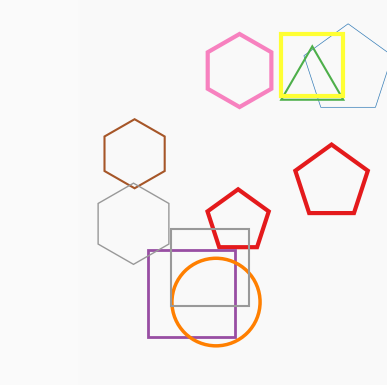[{"shape": "pentagon", "thickness": 3, "radius": 0.42, "center": [0.615, 0.425]}, {"shape": "pentagon", "thickness": 3, "radius": 0.49, "center": [0.856, 0.526]}, {"shape": "pentagon", "thickness": 0.5, "radius": 0.6, "center": [0.898, 0.818]}, {"shape": "triangle", "thickness": 1.5, "radius": 0.46, "center": [0.806, 0.787]}, {"shape": "square", "thickness": 2, "radius": 0.57, "center": [0.494, 0.237]}, {"shape": "circle", "thickness": 2.5, "radius": 0.57, "center": [0.557, 0.215]}, {"shape": "square", "thickness": 3, "radius": 0.4, "center": [0.804, 0.83]}, {"shape": "hexagon", "thickness": 1.5, "radius": 0.45, "center": [0.347, 0.601]}, {"shape": "hexagon", "thickness": 3, "radius": 0.47, "center": [0.618, 0.817]}, {"shape": "square", "thickness": 1.5, "radius": 0.5, "center": [0.541, 0.305]}, {"shape": "hexagon", "thickness": 1, "radius": 0.53, "center": [0.345, 0.419]}]